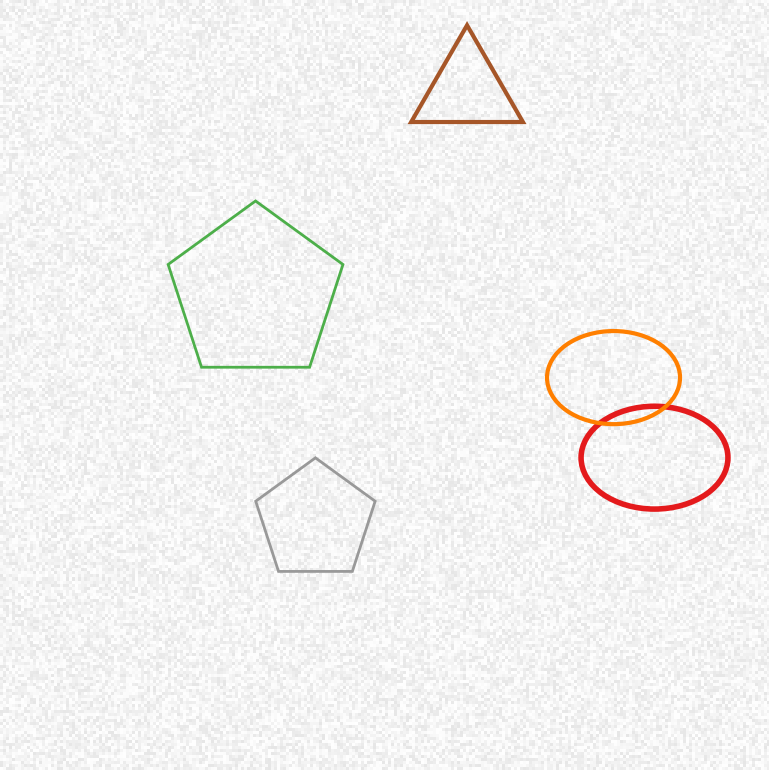[{"shape": "oval", "thickness": 2, "radius": 0.48, "center": [0.85, 0.406]}, {"shape": "pentagon", "thickness": 1, "radius": 0.6, "center": [0.332, 0.62]}, {"shape": "oval", "thickness": 1.5, "radius": 0.43, "center": [0.797, 0.51]}, {"shape": "triangle", "thickness": 1.5, "radius": 0.42, "center": [0.607, 0.883]}, {"shape": "pentagon", "thickness": 1, "radius": 0.41, "center": [0.41, 0.324]}]